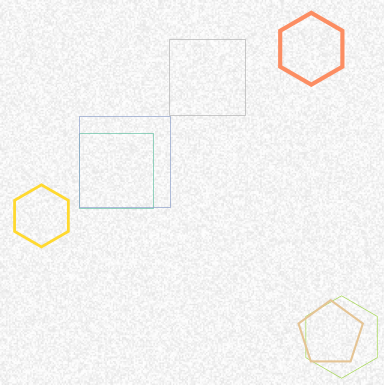[{"shape": "square", "thickness": 0.5, "radius": 0.48, "center": [0.302, 0.557]}, {"shape": "hexagon", "thickness": 3, "radius": 0.47, "center": [0.809, 0.873]}, {"shape": "square", "thickness": 0.5, "radius": 0.59, "center": [0.323, 0.58]}, {"shape": "hexagon", "thickness": 0.5, "radius": 0.54, "center": [0.887, 0.125]}, {"shape": "hexagon", "thickness": 2, "radius": 0.4, "center": [0.108, 0.439]}, {"shape": "pentagon", "thickness": 1.5, "radius": 0.44, "center": [0.859, 0.132]}, {"shape": "square", "thickness": 0.5, "radius": 0.5, "center": [0.537, 0.8]}]